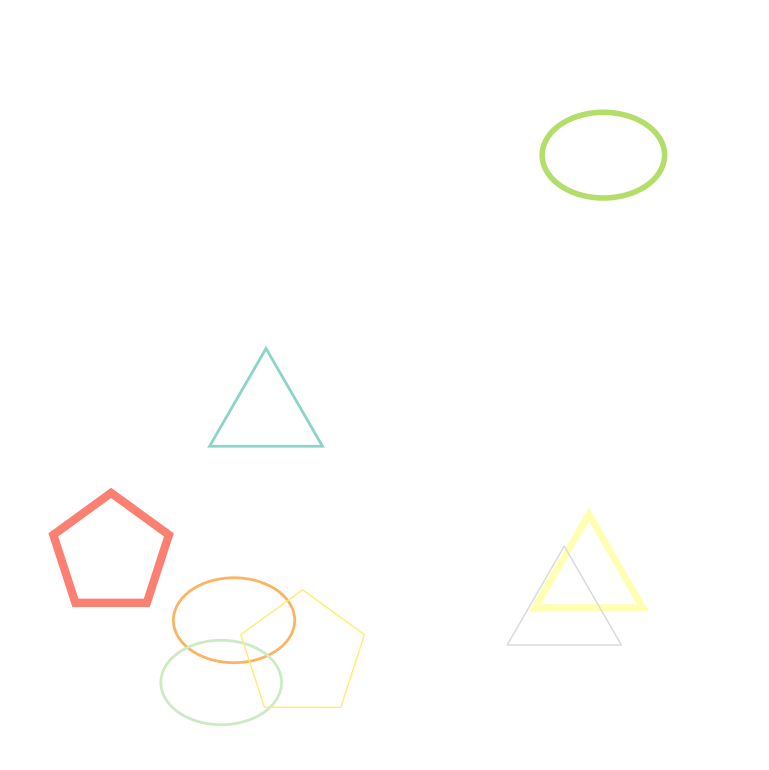[{"shape": "triangle", "thickness": 1, "radius": 0.42, "center": [0.345, 0.463]}, {"shape": "triangle", "thickness": 2.5, "radius": 0.4, "center": [0.765, 0.251]}, {"shape": "pentagon", "thickness": 3, "radius": 0.39, "center": [0.144, 0.281]}, {"shape": "oval", "thickness": 1, "radius": 0.39, "center": [0.304, 0.194]}, {"shape": "oval", "thickness": 2, "radius": 0.4, "center": [0.784, 0.799]}, {"shape": "triangle", "thickness": 0.5, "radius": 0.43, "center": [0.733, 0.205]}, {"shape": "oval", "thickness": 1, "radius": 0.39, "center": [0.287, 0.114]}, {"shape": "pentagon", "thickness": 0.5, "radius": 0.42, "center": [0.393, 0.15]}]